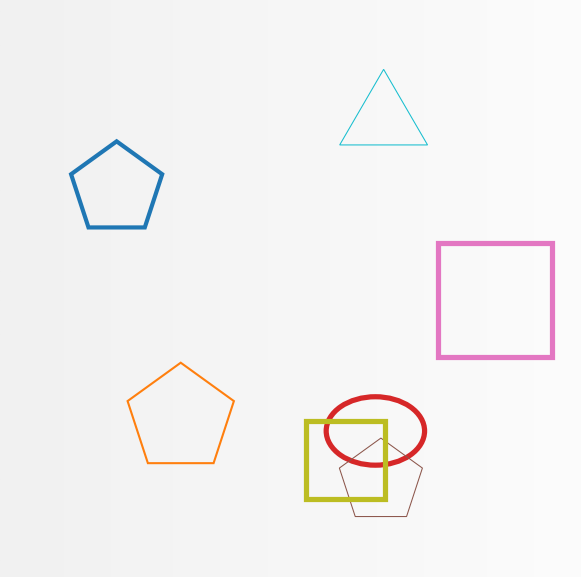[{"shape": "pentagon", "thickness": 2, "radius": 0.41, "center": [0.201, 0.672]}, {"shape": "pentagon", "thickness": 1, "radius": 0.48, "center": [0.311, 0.275]}, {"shape": "oval", "thickness": 2.5, "radius": 0.42, "center": [0.646, 0.253]}, {"shape": "pentagon", "thickness": 0.5, "radius": 0.38, "center": [0.655, 0.165]}, {"shape": "square", "thickness": 2.5, "radius": 0.49, "center": [0.851, 0.48]}, {"shape": "square", "thickness": 2.5, "radius": 0.34, "center": [0.595, 0.203]}, {"shape": "triangle", "thickness": 0.5, "radius": 0.44, "center": [0.66, 0.792]}]